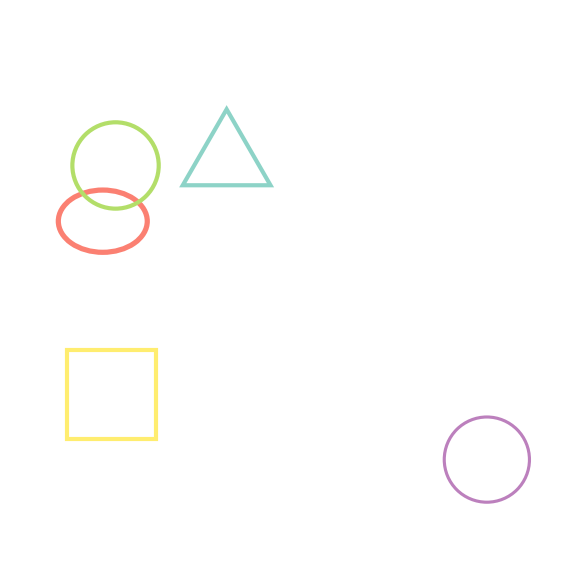[{"shape": "triangle", "thickness": 2, "radius": 0.44, "center": [0.392, 0.722]}, {"shape": "oval", "thickness": 2.5, "radius": 0.39, "center": [0.178, 0.616]}, {"shape": "circle", "thickness": 2, "radius": 0.37, "center": [0.2, 0.713]}, {"shape": "circle", "thickness": 1.5, "radius": 0.37, "center": [0.843, 0.203]}, {"shape": "square", "thickness": 2, "radius": 0.38, "center": [0.193, 0.316]}]